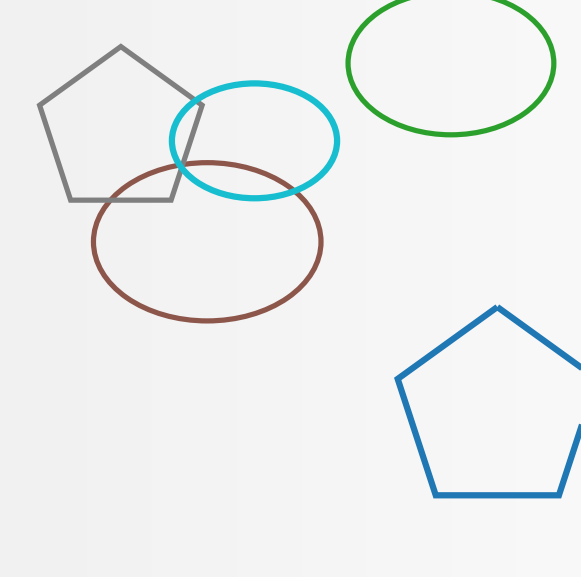[{"shape": "pentagon", "thickness": 3, "radius": 0.9, "center": [0.856, 0.287]}, {"shape": "oval", "thickness": 2.5, "radius": 0.89, "center": [0.776, 0.89]}, {"shape": "oval", "thickness": 2.5, "radius": 0.98, "center": [0.357, 0.58]}, {"shape": "pentagon", "thickness": 2.5, "radius": 0.74, "center": [0.208, 0.771]}, {"shape": "oval", "thickness": 3, "radius": 0.71, "center": [0.438, 0.755]}]